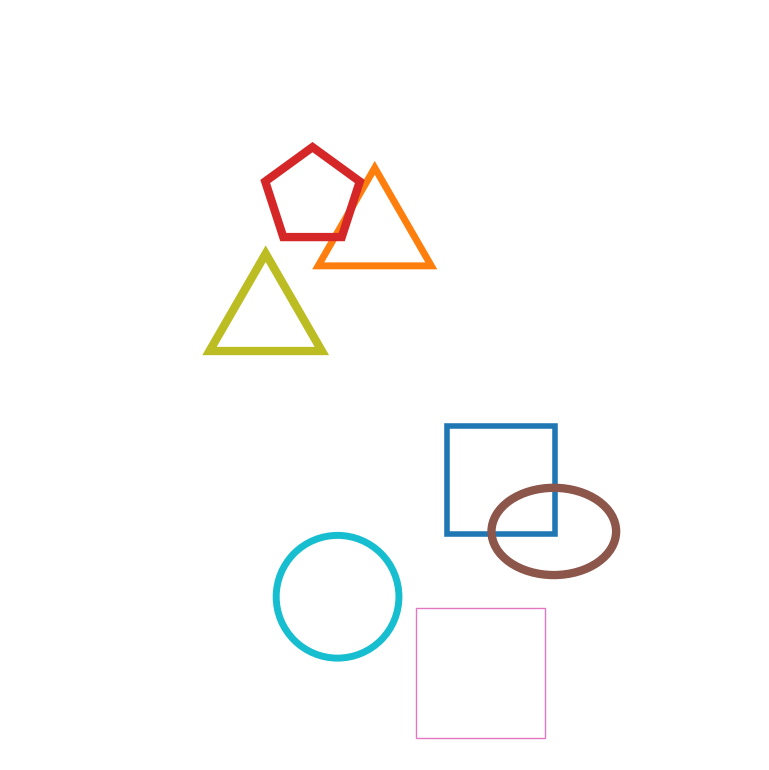[{"shape": "square", "thickness": 2, "radius": 0.35, "center": [0.651, 0.377]}, {"shape": "triangle", "thickness": 2.5, "radius": 0.42, "center": [0.487, 0.697]}, {"shape": "pentagon", "thickness": 3, "radius": 0.32, "center": [0.406, 0.744]}, {"shape": "oval", "thickness": 3, "radius": 0.4, "center": [0.719, 0.31]}, {"shape": "square", "thickness": 0.5, "radius": 0.42, "center": [0.624, 0.126]}, {"shape": "triangle", "thickness": 3, "radius": 0.42, "center": [0.345, 0.586]}, {"shape": "circle", "thickness": 2.5, "radius": 0.4, "center": [0.438, 0.225]}]